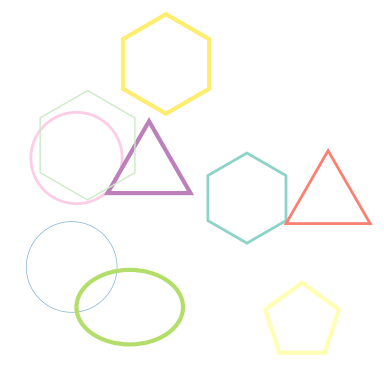[{"shape": "hexagon", "thickness": 2, "radius": 0.59, "center": [0.641, 0.485]}, {"shape": "pentagon", "thickness": 3, "radius": 0.5, "center": [0.784, 0.165]}, {"shape": "triangle", "thickness": 2, "radius": 0.63, "center": [0.852, 0.482]}, {"shape": "circle", "thickness": 0.5, "radius": 0.59, "center": [0.186, 0.307]}, {"shape": "oval", "thickness": 3, "radius": 0.69, "center": [0.337, 0.202]}, {"shape": "circle", "thickness": 2, "radius": 0.59, "center": [0.199, 0.59]}, {"shape": "triangle", "thickness": 3, "radius": 0.62, "center": [0.387, 0.561]}, {"shape": "hexagon", "thickness": 1, "radius": 0.71, "center": [0.227, 0.623]}, {"shape": "hexagon", "thickness": 3, "radius": 0.65, "center": [0.431, 0.834]}]